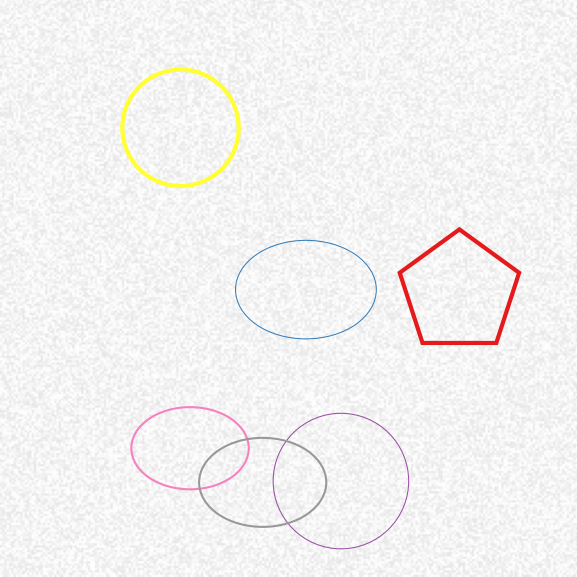[{"shape": "pentagon", "thickness": 2, "radius": 0.54, "center": [0.796, 0.493]}, {"shape": "oval", "thickness": 0.5, "radius": 0.61, "center": [0.53, 0.498]}, {"shape": "circle", "thickness": 0.5, "radius": 0.59, "center": [0.59, 0.166]}, {"shape": "circle", "thickness": 2, "radius": 0.5, "center": [0.313, 0.778]}, {"shape": "oval", "thickness": 1, "radius": 0.51, "center": [0.329, 0.223]}, {"shape": "oval", "thickness": 1, "radius": 0.55, "center": [0.455, 0.164]}]